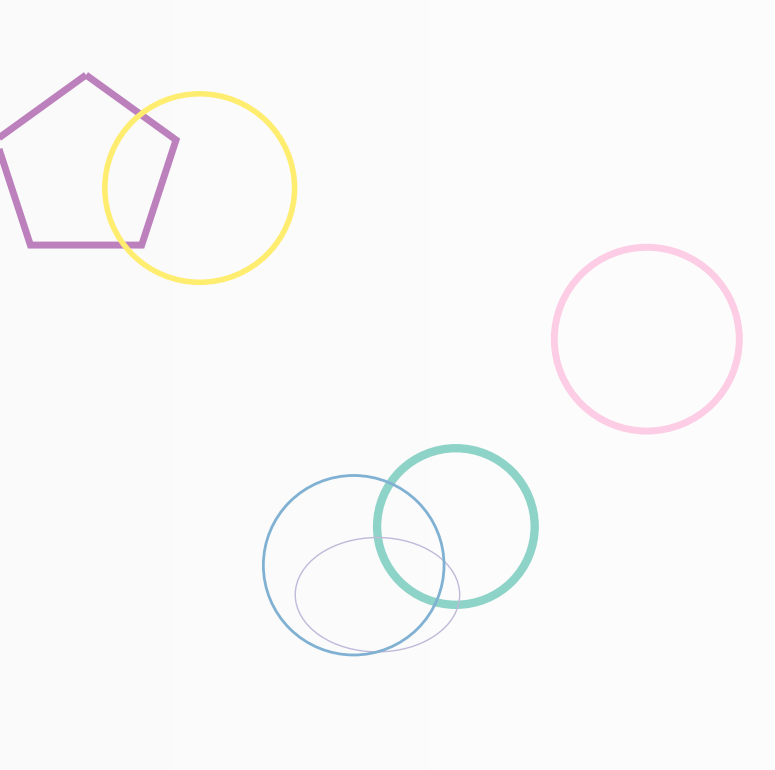[{"shape": "circle", "thickness": 3, "radius": 0.51, "center": [0.588, 0.316]}, {"shape": "oval", "thickness": 0.5, "radius": 0.53, "center": [0.487, 0.228]}, {"shape": "circle", "thickness": 1, "radius": 0.58, "center": [0.456, 0.266]}, {"shape": "circle", "thickness": 2.5, "radius": 0.6, "center": [0.835, 0.56]}, {"shape": "pentagon", "thickness": 2.5, "radius": 0.61, "center": [0.111, 0.781]}, {"shape": "circle", "thickness": 2, "radius": 0.61, "center": [0.258, 0.756]}]